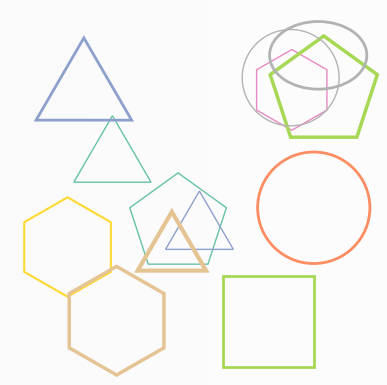[{"shape": "pentagon", "thickness": 1, "radius": 0.66, "center": [0.46, 0.42]}, {"shape": "triangle", "thickness": 1, "radius": 0.58, "center": [0.29, 0.584]}, {"shape": "circle", "thickness": 2, "radius": 0.72, "center": [0.81, 0.46]}, {"shape": "triangle", "thickness": 1, "radius": 0.5, "center": [0.515, 0.403]}, {"shape": "triangle", "thickness": 2, "radius": 0.71, "center": [0.216, 0.759]}, {"shape": "hexagon", "thickness": 1, "radius": 0.52, "center": [0.753, 0.766]}, {"shape": "pentagon", "thickness": 2.5, "radius": 0.73, "center": [0.835, 0.761]}, {"shape": "square", "thickness": 2, "radius": 0.59, "center": [0.693, 0.165]}, {"shape": "hexagon", "thickness": 1.5, "radius": 0.65, "center": [0.174, 0.358]}, {"shape": "hexagon", "thickness": 2.5, "radius": 0.71, "center": [0.301, 0.167]}, {"shape": "triangle", "thickness": 3, "radius": 0.51, "center": [0.443, 0.348]}, {"shape": "oval", "thickness": 2, "radius": 0.63, "center": [0.821, 0.856]}, {"shape": "circle", "thickness": 1, "radius": 0.63, "center": [0.75, 0.798]}]